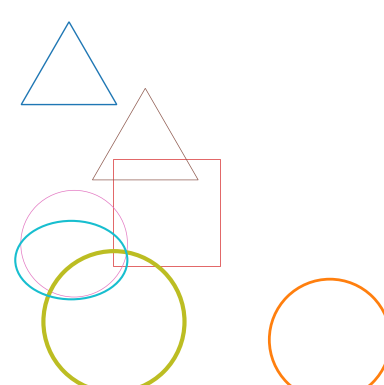[{"shape": "triangle", "thickness": 1, "radius": 0.72, "center": [0.179, 0.8]}, {"shape": "circle", "thickness": 2, "radius": 0.79, "center": [0.857, 0.118]}, {"shape": "square", "thickness": 0.5, "radius": 0.7, "center": [0.432, 0.449]}, {"shape": "triangle", "thickness": 0.5, "radius": 0.79, "center": [0.377, 0.612]}, {"shape": "circle", "thickness": 0.5, "radius": 0.69, "center": [0.193, 0.367]}, {"shape": "circle", "thickness": 3, "radius": 0.92, "center": [0.296, 0.164]}, {"shape": "oval", "thickness": 1.5, "radius": 0.73, "center": [0.185, 0.324]}]